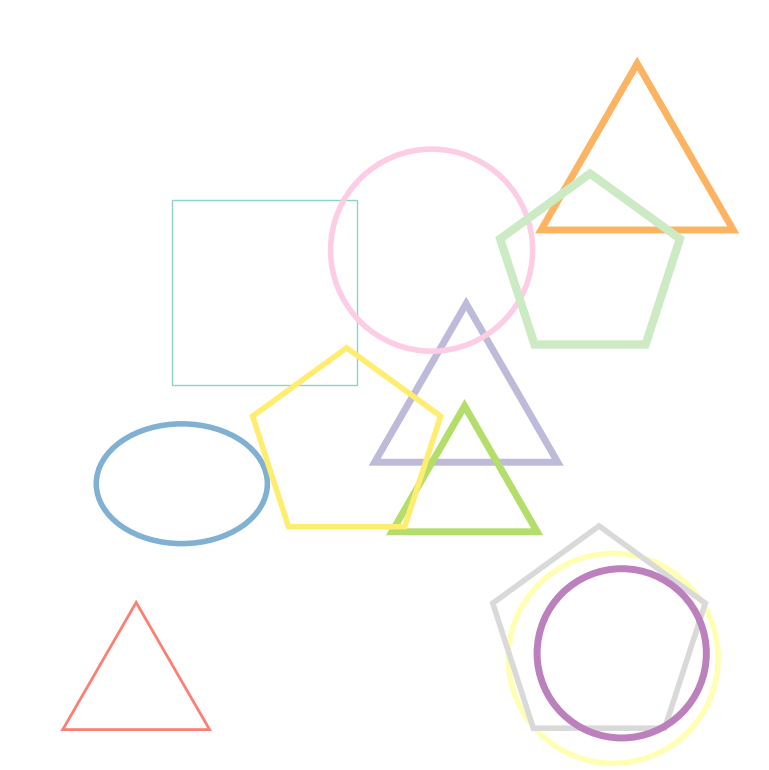[{"shape": "square", "thickness": 0.5, "radius": 0.6, "center": [0.343, 0.62]}, {"shape": "circle", "thickness": 2, "radius": 0.68, "center": [0.796, 0.145]}, {"shape": "triangle", "thickness": 2.5, "radius": 0.69, "center": [0.605, 0.468]}, {"shape": "triangle", "thickness": 1, "radius": 0.55, "center": [0.177, 0.108]}, {"shape": "oval", "thickness": 2, "radius": 0.56, "center": [0.236, 0.372]}, {"shape": "triangle", "thickness": 2.5, "radius": 0.72, "center": [0.827, 0.773]}, {"shape": "triangle", "thickness": 2.5, "radius": 0.54, "center": [0.603, 0.364]}, {"shape": "circle", "thickness": 2, "radius": 0.66, "center": [0.561, 0.675]}, {"shape": "pentagon", "thickness": 2, "radius": 0.73, "center": [0.778, 0.172]}, {"shape": "circle", "thickness": 2.5, "radius": 0.55, "center": [0.807, 0.152]}, {"shape": "pentagon", "thickness": 3, "radius": 0.61, "center": [0.766, 0.652]}, {"shape": "pentagon", "thickness": 2, "radius": 0.64, "center": [0.45, 0.42]}]